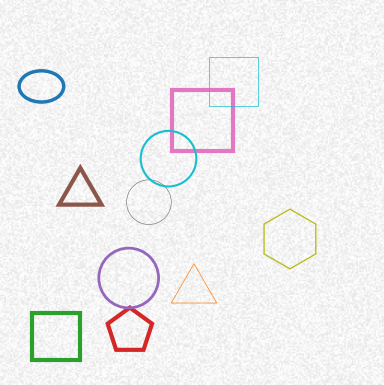[{"shape": "oval", "thickness": 2.5, "radius": 0.29, "center": [0.108, 0.776]}, {"shape": "triangle", "thickness": 0.5, "radius": 0.34, "center": [0.504, 0.247]}, {"shape": "square", "thickness": 3, "radius": 0.31, "center": [0.145, 0.125]}, {"shape": "pentagon", "thickness": 3, "radius": 0.3, "center": [0.337, 0.14]}, {"shape": "circle", "thickness": 2, "radius": 0.39, "center": [0.334, 0.278]}, {"shape": "triangle", "thickness": 3, "radius": 0.32, "center": [0.209, 0.5]}, {"shape": "square", "thickness": 3, "radius": 0.4, "center": [0.526, 0.688]}, {"shape": "circle", "thickness": 0.5, "radius": 0.29, "center": [0.387, 0.475]}, {"shape": "hexagon", "thickness": 1, "radius": 0.39, "center": [0.753, 0.379]}, {"shape": "square", "thickness": 0.5, "radius": 0.31, "center": [0.606, 0.789]}, {"shape": "circle", "thickness": 1.5, "radius": 0.36, "center": [0.438, 0.588]}]